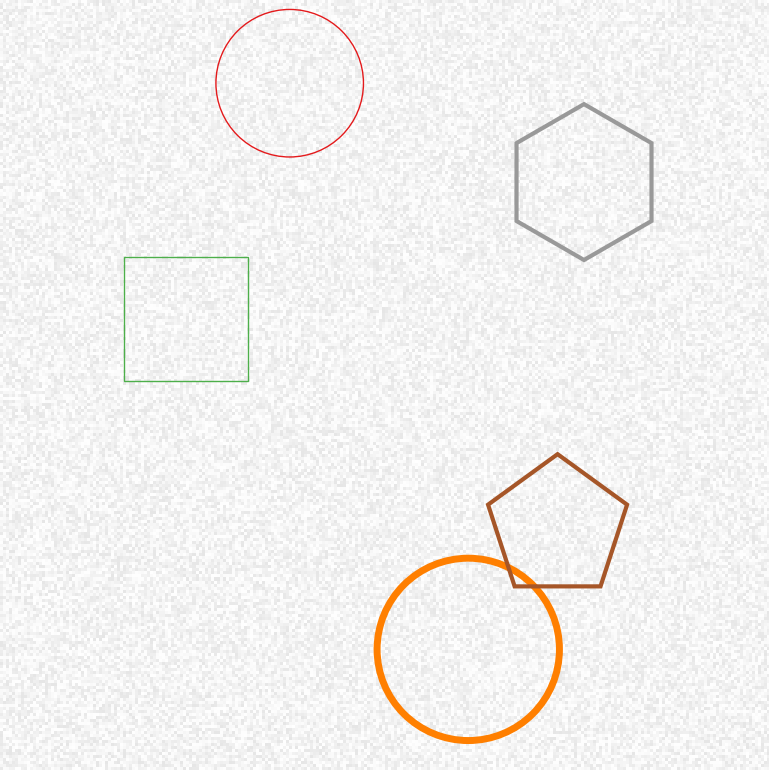[{"shape": "circle", "thickness": 0.5, "radius": 0.48, "center": [0.376, 0.892]}, {"shape": "square", "thickness": 0.5, "radius": 0.4, "center": [0.241, 0.586]}, {"shape": "circle", "thickness": 2.5, "radius": 0.59, "center": [0.608, 0.157]}, {"shape": "pentagon", "thickness": 1.5, "radius": 0.47, "center": [0.724, 0.315]}, {"shape": "hexagon", "thickness": 1.5, "radius": 0.51, "center": [0.758, 0.764]}]